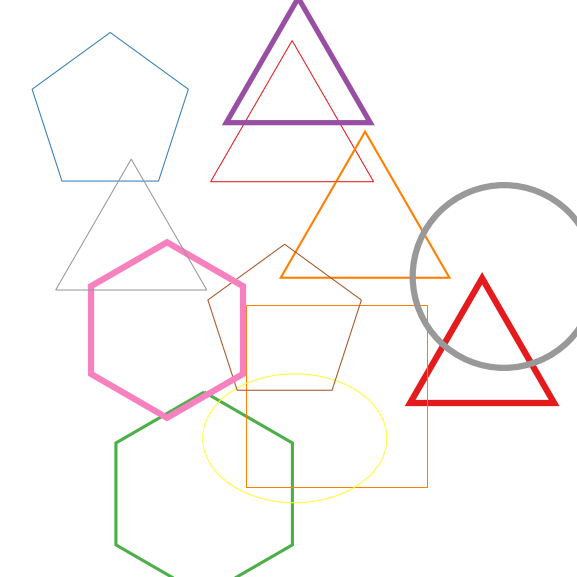[{"shape": "triangle", "thickness": 3, "radius": 0.72, "center": [0.835, 0.373]}, {"shape": "triangle", "thickness": 0.5, "radius": 0.81, "center": [0.506, 0.766]}, {"shape": "pentagon", "thickness": 0.5, "radius": 0.71, "center": [0.191, 0.801]}, {"shape": "hexagon", "thickness": 1.5, "radius": 0.88, "center": [0.354, 0.144]}, {"shape": "triangle", "thickness": 2.5, "radius": 0.72, "center": [0.516, 0.859]}, {"shape": "triangle", "thickness": 1, "radius": 0.84, "center": [0.632, 0.603]}, {"shape": "square", "thickness": 0.5, "radius": 0.78, "center": [0.583, 0.313]}, {"shape": "oval", "thickness": 0.5, "radius": 0.8, "center": [0.51, 0.24]}, {"shape": "pentagon", "thickness": 0.5, "radius": 0.7, "center": [0.493, 0.436]}, {"shape": "hexagon", "thickness": 3, "radius": 0.76, "center": [0.289, 0.428]}, {"shape": "triangle", "thickness": 0.5, "radius": 0.76, "center": [0.227, 0.573]}, {"shape": "circle", "thickness": 3, "radius": 0.79, "center": [0.873, 0.52]}]